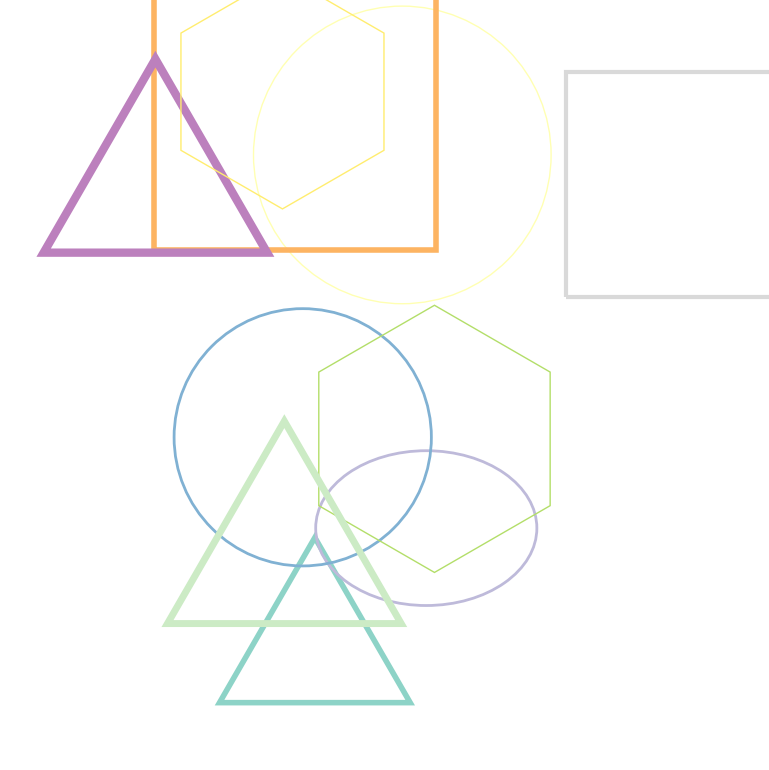[{"shape": "triangle", "thickness": 2, "radius": 0.71, "center": [0.409, 0.159]}, {"shape": "circle", "thickness": 0.5, "radius": 0.97, "center": [0.522, 0.799]}, {"shape": "oval", "thickness": 1, "radius": 0.72, "center": [0.554, 0.314]}, {"shape": "circle", "thickness": 1, "radius": 0.84, "center": [0.393, 0.432]}, {"shape": "square", "thickness": 2, "radius": 0.91, "center": [0.383, 0.859]}, {"shape": "hexagon", "thickness": 0.5, "radius": 0.87, "center": [0.564, 0.43]}, {"shape": "square", "thickness": 1.5, "radius": 0.73, "center": [0.882, 0.761]}, {"shape": "triangle", "thickness": 3, "radius": 0.84, "center": [0.202, 0.756]}, {"shape": "triangle", "thickness": 2.5, "radius": 0.88, "center": [0.369, 0.278]}, {"shape": "hexagon", "thickness": 0.5, "radius": 0.76, "center": [0.367, 0.881]}]